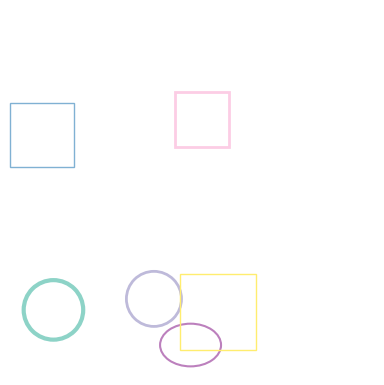[{"shape": "circle", "thickness": 3, "radius": 0.39, "center": [0.139, 0.195]}, {"shape": "circle", "thickness": 2, "radius": 0.36, "center": [0.4, 0.224]}, {"shape": "square", "thickness": 1, "radius": 0.42, "center": [0.109, 0.649]}, {"shape": "square", "thickness": 2, "radius": 0.36, "center": [0.525, 0.689]}, {"shape": "oval", "thickness": 1.5, "radius": 0.4, "center": [0.495, 0.104]}, {"shape": "square", "thickness": 1, "radius": 0.49, "center": [0.566, 0.19]}]